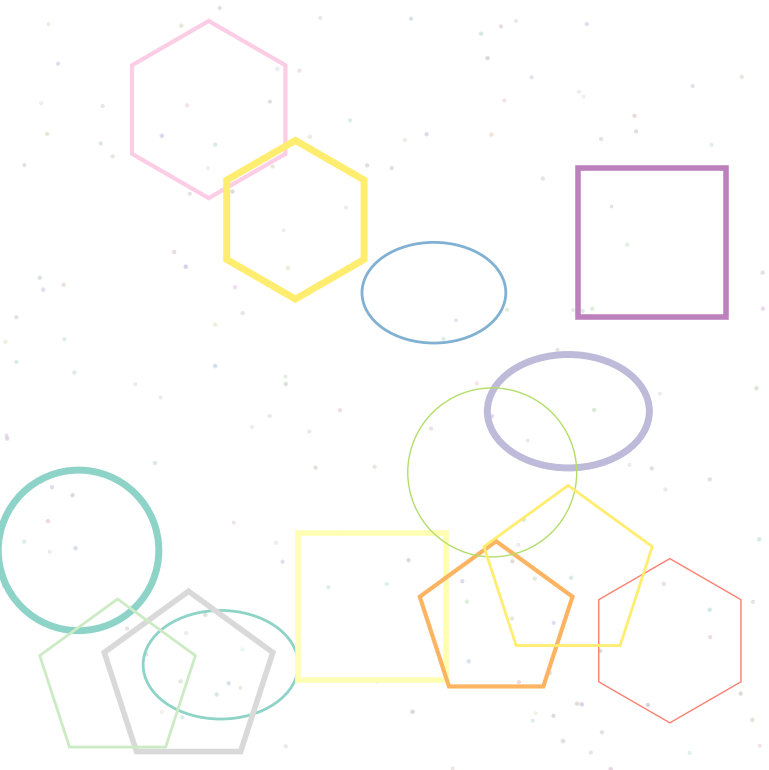[{"shape": "oval", "thickness": 1, "radius": 0.5, "center": [0.287, 0.137]}, {"shape": "circle", "thickness": 2.5, "radius": 0.52, "center": [0.102, 0.285]}, {"shape": "square", "thickness": 2, "radius": 0.48, "center": [0.483, 0.212]}, {"shape": "oval", "thickness": 2.5, "radius": 0.53, "center": [0.738, 0.466]}, {"shape": "hexagon", "thickness": 0.5, "radius": 0.53, "center": [0.87, 0.168]}, {"shape": "oval", "thickness": 1, "radius": 0.47, "center": [0.564, 0.62]}, {"shape": "pentagon", "thickness": 1.5, "radius": 0.52, "center": [0.644, 0.193]}, {"shape": "circle", "thickness": 0.5, "radius": 0.55, "center": [0.639, 0.386]}, {"shape": "hexagon", "thickness": 1.5, "radius": 0.58, "center": [0.271, 0.858]}, {"shape": "pentagon", "thickness": 2, "radius": 0.58, "center": [0.245, 0.117]}, {"shape": "square", "thickness": 2, "radius": 0.48, "center": [0.847, 0.685]}, {"shape": "pentagon", "thickness": 1, "radius": 0.53, "center": [0.153, 0.116]}, {"shape": "hexagon", "thickness": 2.5, "radius": 0.52, "center": [0.384, 0.715]}, {"shape": "pentagon", "thickness": 1, "radius": 0.57, "center": [0.738, 0.255]}]